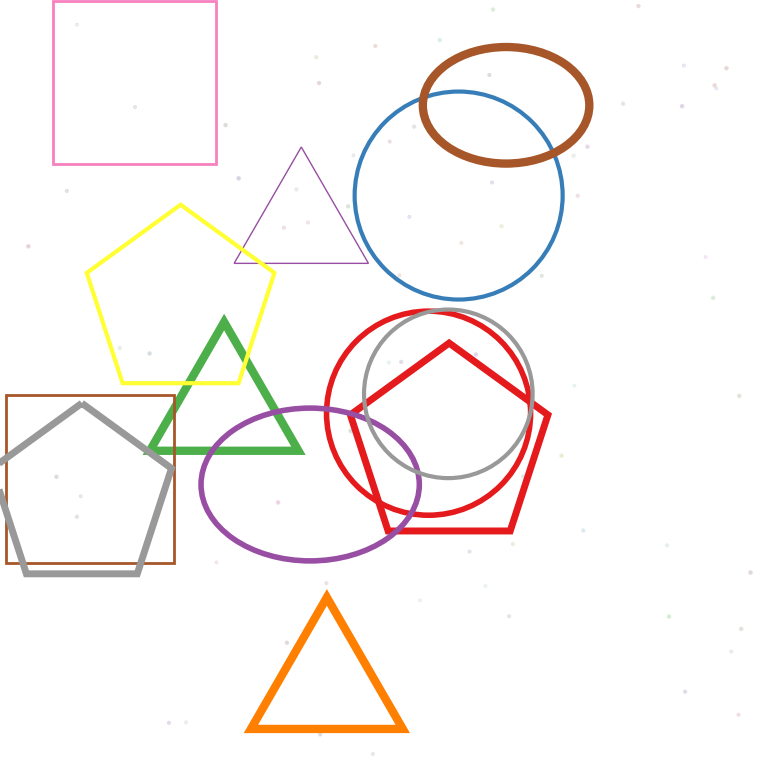[{"shape": "pentagon", "thickness": 2.5, "radius": 0.67, "center": [0.583, 0.42]}, {"shape": "circle", "thickness": 2, "radius": 0.66, "center": [0.557, 0.463]}, {"shape": "circle", "thickness": 1.5, "radius": 0.68, "center": [0.596, 0.746]}, {"shape": "triangle", "thickness": 3, "radius": 0.56, "center": [0.291, 0.47]}, {"shape": "oval", "thickness": 2, "radius": 0.71, "center": [0.403, 0.371]}, {"shape": "triangle", "thickness": 0.5, "radius": 0.5, "center": [0.391, 0.708]}, {"shape": "triangle", "thickness": 3, "radius": 0.57, "center": [0.424, 0.11]}, {"shape": "pentagon", "thickness": 1.5, "radius": 0.64, "center": [0.235, 0.606]}, {"shape": "square", "thickness": 1, "radius": 0.55, "center": [0.117, 0.378]}, {"shape": "oval", "thickness": 3, "radius": 0.54, "center": [0.657, 0.863]}, {"shape": "square", "thickness": 1, "radius": 0.53, "center": [0.175, 0.893]}, {"shape": "pentagon", "thickness": 2.5, "radius": 0.61, "center": [0.106, 0.354]}, {"shape": "circle", "thickness": 1.5, "radius": 0.55, "center": [0.582, 0.489]}]